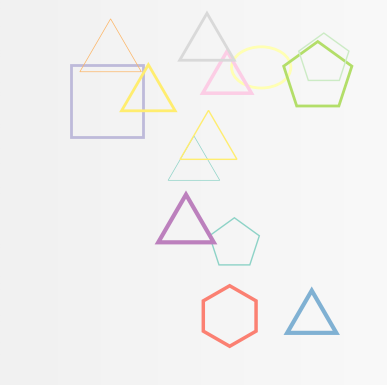[{"shape": "triangle", "thickness": 0.5, "radius": 0.39, "center": [0.5, 0.57]}, {"shape": "pentagon", "thickness": 1, "radius": 0.34, "center": [0.605, 0.367]}, {"shape": "oval", "thickness": 2, "radius": 0.38, "center": [0.674, 0.825]}, {"shape": "square", "thickness": 2, "radius": 0.47, "center": [0.276, 0.738]}, {"shape": "hexagon", "thickness": 2.5, "radius": 0.39, "center": [0.593, 0.179]}, {"shape": "triangle", "thickness": 3, "radius": 0.37, "center": [0.804, 0.172]}, {"shape": "triangle", "thickness": 0.5, "radius": 0.46, "center": [0.285, 0.859]}, {"shape": "pentagon", "thickness": 2, "radius": 0.46, "center": [0.82, 0.8]}, {"shape": "triangle", "thickness": 2.5, "radius": 0.36, "center": [0.586, 0.794]}, {"shape": "triangle", "thickness": 2, "radius": 0.41, "center": [0.534, 0.884]}, {"shape": "triangle", "thickness": 3, "radius": 0.41, "center": [0.48, 0.412]}, {"shape": "pentagon", "thickness": 1, "radius": 0.34, "center": [0.836, 0.846]}, {"shape": "triangle", "thickness": 1, "radius": 0.42, "center": [0.538, 0.629]}, {"shape": "triangle", "thickness": 2, "radius": 0.4, "center": [0.383, 0.752]}]